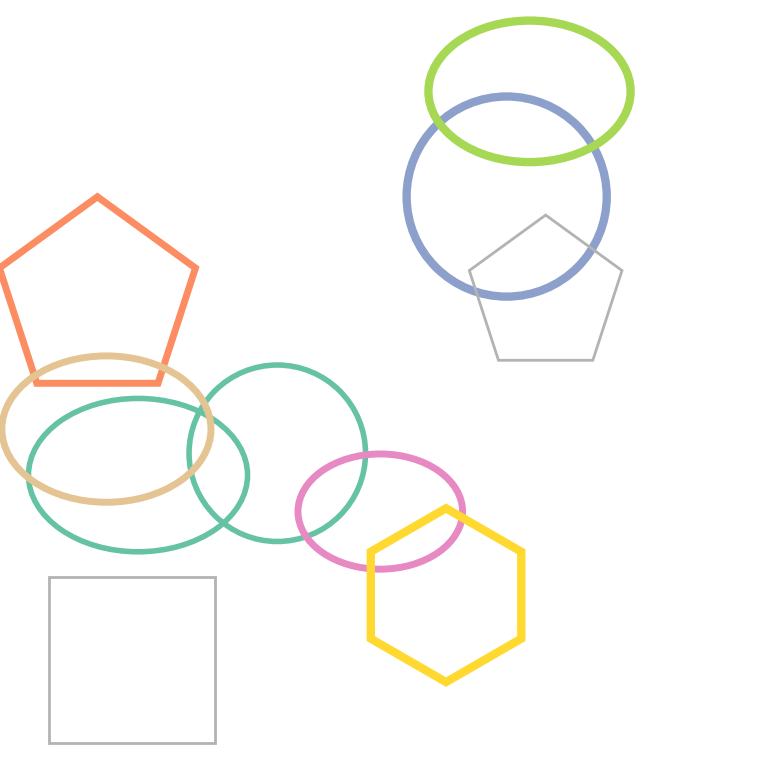[{"shape": "oval", "thickness": 2, "radius": 0.71, "center": [0.179, 0.383]}, {"shape": "circle", "thickness": 2, "radius": 0.57, "center": [0.36, 0.411]}, {"shape": "pentagon", "thickness": 2.5, "radius": 0.67, "center": [0.127, 0.611]}, {"shape": "circle", "thickness": 3, "radius": 0.65, "center": [0.658, 0.745]}, {"shape": "oval", "thickness": 2.5, "radius": 0.53, "center": [0.494, 0.336]}, {"shape": "oval", "thickness": 3, "radius": 0.66, "center": [0.688, 0.881]}, {"shape": "hexagon", "thickness": 3, "radius": 0.56, "center": [0.579, 0.227]}, {"shape": "oval", "thickness": 2.5, "radius": 0.68, "center": [0.138, 0.443]}, {"shape": "square", "thickness": 1, "radius": 0.54, "center": [0.172, 0.143]}, {"shape": "pentagon", "thickness": 1, "radius": 0.52, "center": [0.709, 0.616]}]